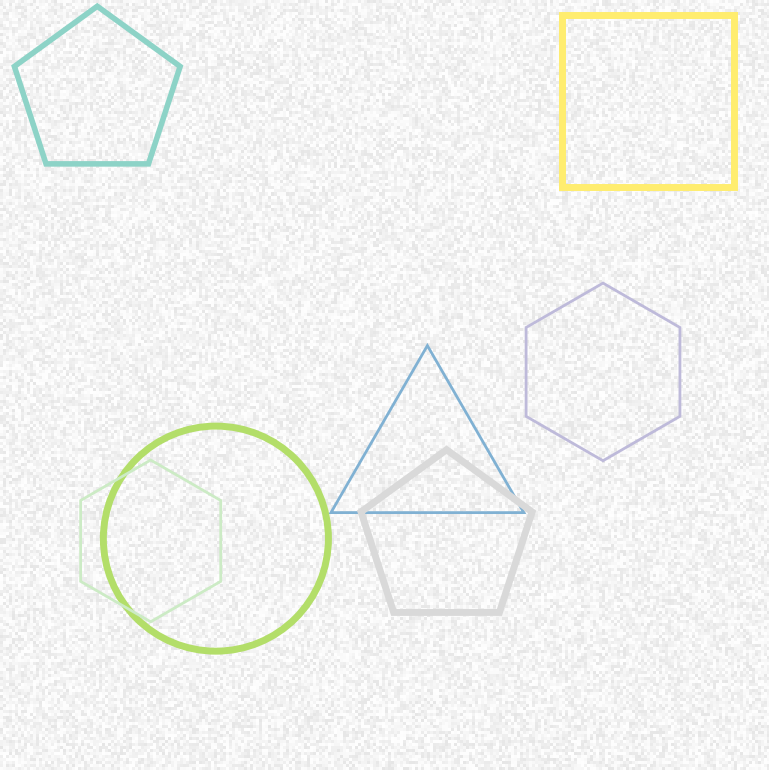[{"shape": "pentagon", "thickness": 2, "radius": 0.57, "center": [0.126, 0.879]}, {"shape": "hexagon", "thickness": 1, "radius": 0.58, "center": [0.783, 0.517]}, {"shape": "triangle", "thickness": 1, "radius": 0.72, "center": [0.555, 0.407]}, {"shape": "circle", "thickness": 2.5, "radius": 0.73, "center": [0.28, 0.3]}, {"shape": "pentagon", "thickness": 2.5, "radius": 0.58, "center": [0.58, 0.299]}, {"shape": "hexagon", "thickness": 1, "radius": 0.53, "center": [0.196, 0.298]}, {"shape": "square", "thickness": 2.5, "radius": 0.56, "center": [0.842, 0.869]}]